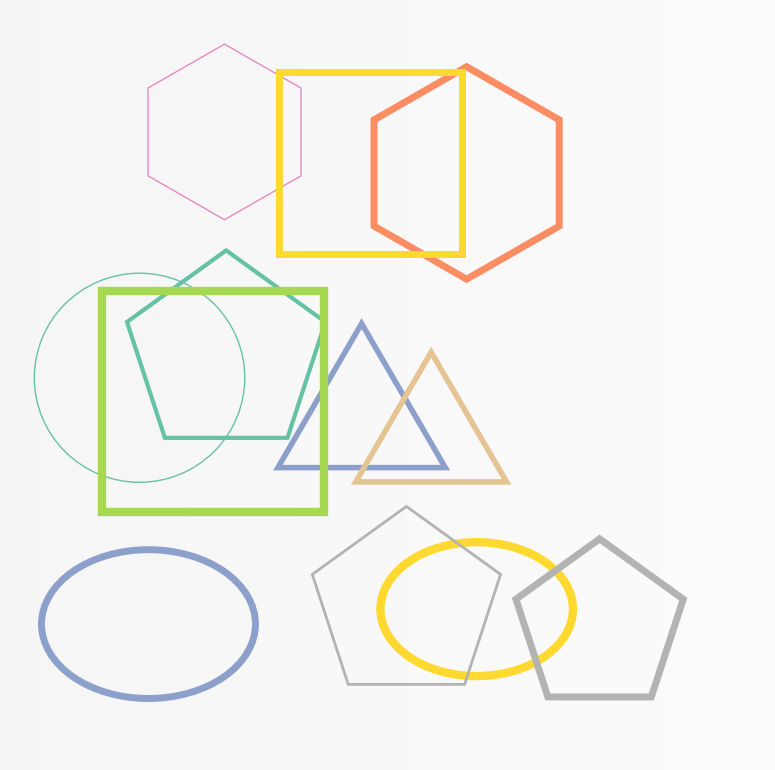[{"shape": "pentagon", "thickness": 1.5, "radius": 0.67, "center": [0.292, 0.54]}, {"shape": "circle", "thickness": 0.5, "radius": 0.68, "center": [0.18, 0.509]}, {"shape": "hexagon", "thickness": 2.5, "radius": 0.69, "center": [0.602, 0.775]}, {"shape": "triangle", "thickness": 2, "radius": 0.62, "center": [0.467, 0.455]}, {"shape": "oval", "thickness": 2.5, "radius": 0.69, "center": [0.192, 0.189]}, {"shape": "hexagon", "thickness": 0.5, "radius": 0.57, "center": [0.29, 0.829]}, {"shape": "square", "thickness": 3, "radius": 0.72, "center": [0.275, 0.479]}, {"shape": "oval", "thickness": 3, "radius": 0.62, "center": [0.615, 0.209]}, {"shape": "square", "thickness": 2.5, "radius": 0.59, "center": [0.478, 0.788]}, {"shape": "triangle", "thickness": 2, "radius": 0.56, "center": [0.556, 0.43]}, {"shape": "pentagon", "thickness": 1, "radius": 0.64, "center": [0.524, 0.215]}, {"shape": "pentagon", "thickness": 2.5, "radius": 0.57, "center": [0.774, 0.187]}]